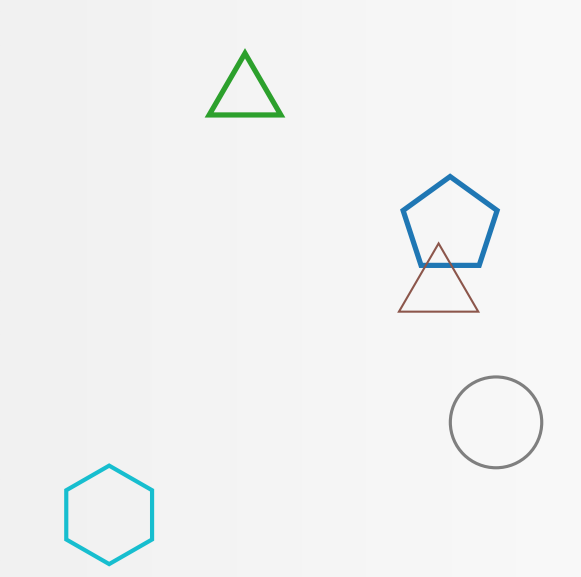[{"shape": "pentagon", "thickness": 2.5, "radius": 0.43, "center": [0.774, 0.608]}, {"shape": "triangle", "thickness": 2.5, "radius": 0.36, "center": [0.421, 0.836]}, {"shape": "triangle", "thickness": 1, "radius": 0.39, "center": [0.755, 0.499]}, {"shape": "circle", "thickness": 1.5, "radius": 0.39, "center": [0.853, 0.268]}, {"shape": "hexagon", "thickness": 2, "radius": 0.43, "center": [0.188, 0.108]}]